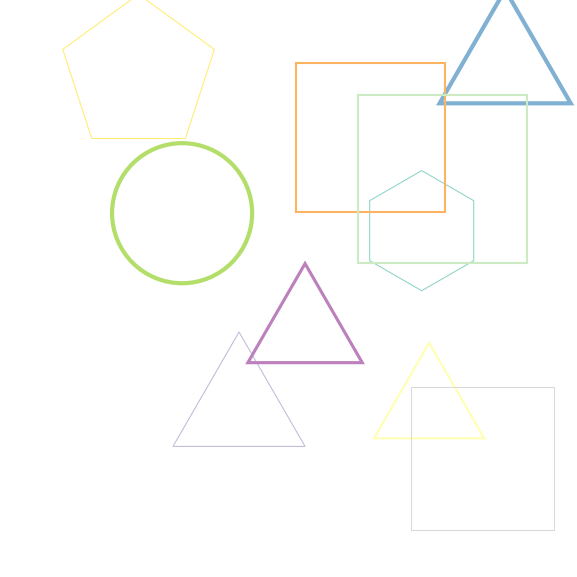[{"shape": "hexagon", "thickness": 0.5, "radius": 0.52, "center": [0.73, 0.6]}, {"shape": "triangle", "thickness": 1, "radius": 0.55, "center": [0.743, 0.295]}, {"shape": "triangle", "thickness": 0.5, "radius": 0.66, "center": [0.414, 0.292]}, {"shape": "triangle", "thickness": 2, "radius": 0.66, "center": [0.875, 0.886]}, {"shape": "square", "thickness": 1, "radius": 0.64, "center": [0.642, 0.761]}, {"shape": "circle", "thickness": 2, "radius": 0.61, "center": [0.315, 0.63]}, {"shape": "square", "thickness": 0.5, "radius": 0.62, "center": [0.836, 0.206]}, {"shape": "triangle", "thickness": 1.5, "radius": 0.57, "center": [0.528, 0.428]}, {"shape": "square", "thickness": 1, "radius": 0.73, "center": [0.766, 0.689]}, {"shape": "pentagon", "thickness": 0.5, "radius": 0.69, "center": [0.24, 0.871]}]